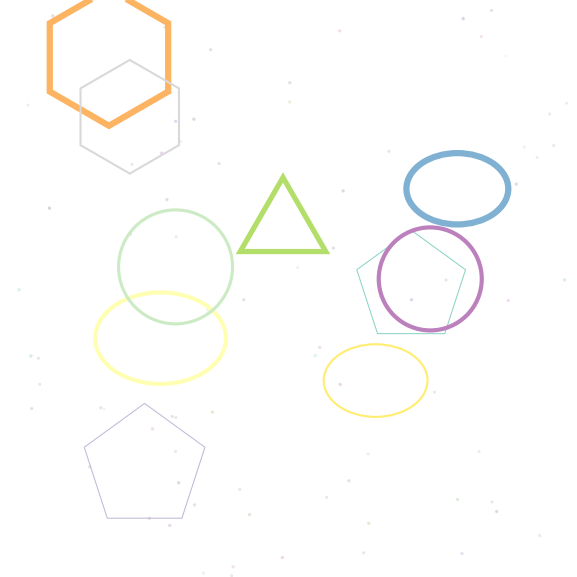[{"shape": "pentagon", "thickness": 0.5, "radius": 0.5, "center": [0.712, 0.501]}, {"shape": "oval", "thickness": 2, "radius": 0.57, "center": [0.278, 0.414]}, {"shape": "pentagon", "thickness": 0.5, "radius": 0.55, "center": [0.25, 0.191]}, {"shape": "oval", "thickness": 3, "radius": 0.44, "center": [0.792, 0.672]}, {"shape": "hexagon", "thickness": 3, "radius": 0.59, "center": [0.189, 0.9]}, {"shape": "triangle", "thickness": 2.5, "radius": 0.43, "center": [0.49, 0.606]}, {"shape": "hexagon", "thickness": 1, "radius": 0.49, "center": [0.225, 0.797]}, {"shape": "circle", "thickness": 2, "radius": 0.45, "center": [0.745, 0.516]}, {"shape": "circle", "thickness": 1.5, "radius": 0.49, "center": [0.304, 0.537]}, {"shape": "oval", "thickness": 1, "radius": 0.45, "center": [0.65, 0.34]}]